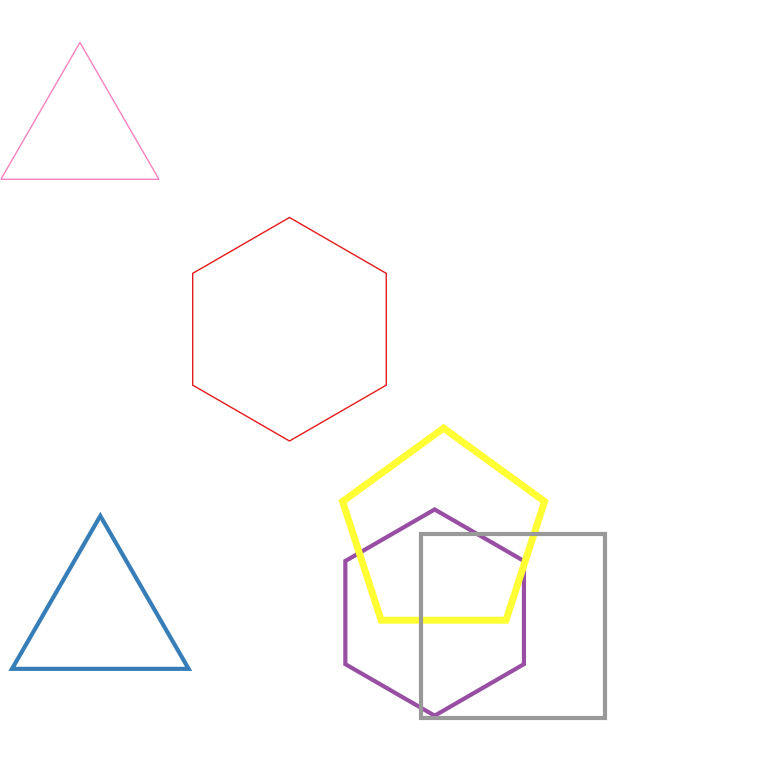[{"shape": "hexagon", "thickness": 0.5, "radius": 0.73, "center": [0.376, 0.572]}, {"shape": "triangle", "thickness": 1.5, "radius": 0.66, "center": [0.13, 0.198]}, {"shape": "hexagon", "thickness": 1.5, "radius": 0.67, "center": [0.564, 0.204]}, {"shape": "pentagon", "thickness": 2.5, "radius": 0.69, "center": [0.576, 0.306]}, {"shape": "triangle", "thickness": 0.5, "radius": 0.59, "center": [0.104, 0.826]}, {"shape": "square", "thickness": 1.5, "radius": 0.6, "center": [0.666, 0.187]}]